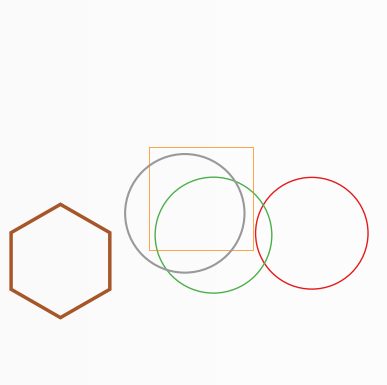[{"shape": "circle", "thickness": 1, "radius": 0.73, "center": [0.805, 0.394]}, {"shape": "circle", "thickness": 1, "radius": 0.75, "center": [0.551, 0.389]}, {"shape": "square", "thickness": 0.5, "radius": 0.67, "center": [0.519, 0.484]}, {"shape": "hexagon", "thickness": 2.5, "radius": 0.74, "center": [0.156, 0.322]}, {"shape": "circle", "thickness": 1.5, "radius": 0.77, "center": [0.477, 0.446]}]